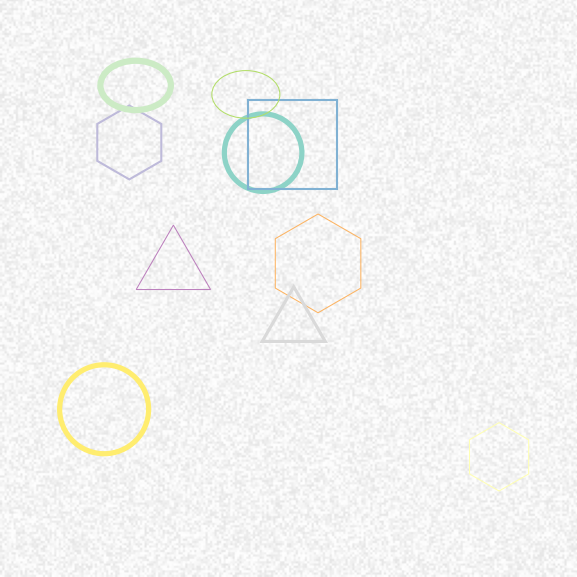[{"shape": "circle", "thickness": 2.5, "radius": 0.34, "center": [0.456, 0.735]}, {"shape": "hexagon", "thickness": 0.5, "radius": 0.3, "center": [0.864, 0.208]}, {"shape": "hexagon", "thickness": 1, "radius": 0.32, "center": [0.224, 0.753]}, {"shape": "square", "thickness": 1, "radius": 0.39, "center": [0.507, 0.749]}, {"shape": "hexagon", "thickness": 0.5, "radius": 0.43, "center": [0.551, 0.543]}, {"shape": "oval", "thickness": 0.5, "radius": 0.29, "center": [0.426, 0.836]}, {"shape": "triangle", "thickness": 1.5, "radius": 0.32, "center": [0.509, 0.439]}, {"shape": "triangle", "thickness": 0.5, "radius": 0.37, "center": [0.3, 0.535]}, {"shape": "oval", "thickness": 3, "radius": 0.3, "center": [0.235, 0.851]}, {"shape": "circle", "thickness": 2.5, "radius": 0.39, "center": [0.18, 0.29]}]